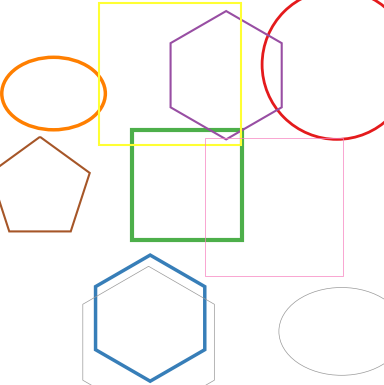[{"shape": "circle", "thickness": 2, "radius": 0.97, "center": [0.875, 0.832]}, {"shape": "hexagon", "thickness": 2.5, "radius": 0.82, "center": [0.39, 0.174]}, {"shape": "square", "thickness": 3, "radius": 0.72, "center": [0.487, 0.52]}, {"shape": "hexagon", "thickness": 1.5, "radius": 0.83, "center": [0.587, 0.805]}, {"shape": "oval", "thickness": 2.5, "radius": 0.67, "center": [0.139, 0.757]}, {"shape": "square", "thickness": 1.5, "radius": 0.92, "center": [0.441, 0.808]}, {"shape": "pentagon", "thickness": 1.5, "radius": 0.68, "center": [0.104, 0.509]}, {"shape": "square", "thickness": 0.5, "radius": 0.89, "center": [0.712, 0.462]}, {"shape": "hexagon", "thickness": 0.5, "radius": 0.99, "center": [0.386, 0.111]}, {"shape": "oval", "thickness": 0.5, "radius": 0.81, "center": [0.887, 0.139]}]